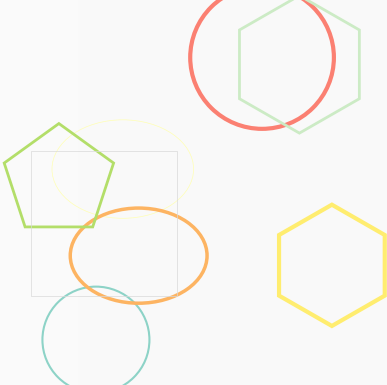[{"shape": "circle", "thickness": 1.5, "radius": 0.69, "center": [0.248, 0.117]}, {"shape": "oval", "thickness": 0.5, "radius": 0.91, "center": [0.317, 0.561]}, {"shape": "circle", "thickness": 3, "radius": 0.93, "center": [0.676, 0.851]}, {"shape": "oval", "thickness": 2.5, "radius": 0.88, "center": [0.358, 0.336]}, {"shape": "pentagon", "thickness": 2, "radius": 0.74, "center": [0.152, 0.531]}, {"shape": "square", "thickness": 0.5, "radius": 0.94, "center": [0.268, 0.419]}, {"shape": "hexagon", "thickness": 2, "radius": 0.89, "center": [0.773, 0.833]}, {"shape": "hexagon", "thickness": 3, "radius": 0.79, "center": [0.857, 0.311]}]